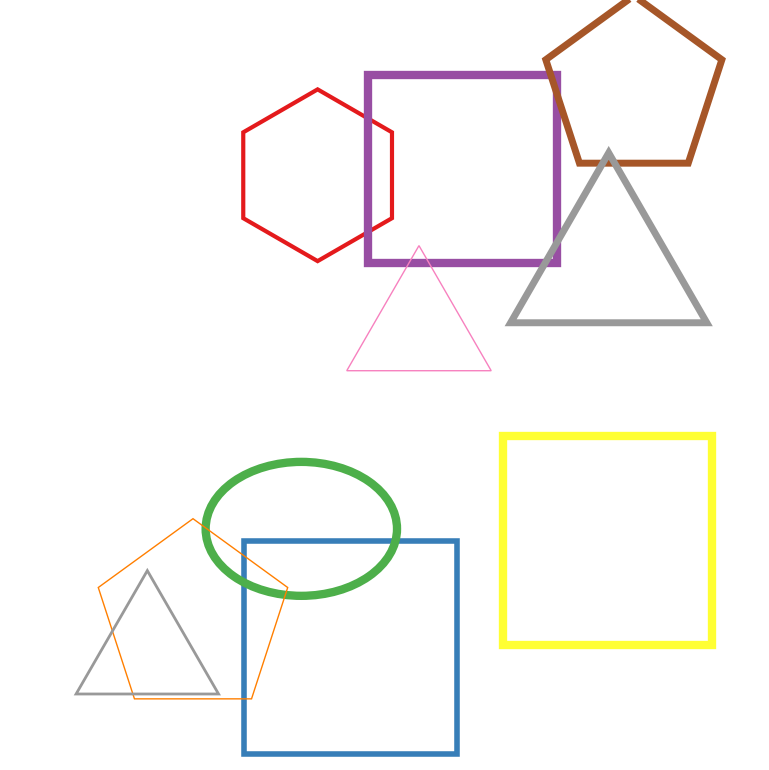[{"shape": "hexagon", "thickness": 1.5, "radius": 0.56, "center": [0.412, 0.772]}, {"shape": "square", "thickness": 2, "radius": 0.69, "center": [0.455, 0.159]}, {"shape": "oval", "thickness": 3, "radius": 0.62, "center": [0.391, 0.313]}, {"shape": "square", "thickness": 3, "radius": 0.61, "center": [0.6, 0.781]}, {"shape": "pentagon", "thickness": 0.5, "radius": 0.65, "center": [0.251, 0.197]}, {"shape": "square", "thickness": 3, "radius": 0.68, "center": [0.789, 0.298]}, {"shape": "pentagon", "thickness": 2.5, "radius": 0.6, "center": [0.823, 0.885]}, {"shape": "triangle", "thickness": 0.5, "radius": 0.54, "center": [0.544, 0.573]}, {"shape": "triangle", "thickness": 1, "radius": 0.53, "center": [0.191, 0.152]}, {"shape": "triangle", "thickness": 2.5, "radius": 0.74, "center": [0.791, 0.654]}]